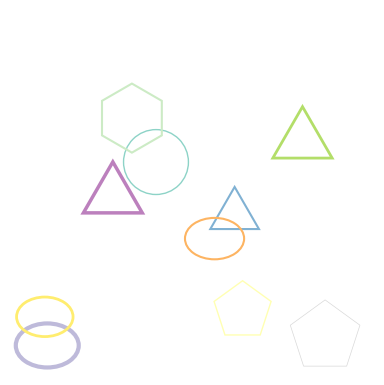[{"shape": "circle", "thickness": 1, "radius": 0.42, "center": [0.405, 0.579]}, {"shape": "pentagon", "thickness": 1, "radius": 0.39, "center": [0.63, 0.193]}, {"shape": "oval", "thickness": 3, "radius": 0.41, "center": [0.123, 0.103]}, {"shape": "triangle", "thickness": 1.5, "radius": 0.36, "center": [0.609, 0.442]}, {"shape": "oval", "thickness": 1.5, "radius": 0.38, "center": [0.557, 0.38]}, {"shape": "triangle", "thickness": 2, "radius": 0.44, "center": [0.786, 0.634]}, {"shape": "pentagon", "thickness": 0.5, "radius": 0.48, "center": [0.844, 0.126]}, {"shape": "triangle", "thickness": 2.5, "radius": 0.44, "center": [0.293, 0.491]}, {"shape": "hexagon", "thickness": 1.5, "radius": 0.45, "center": [0.343, 0.693]}, {"shape": "oval", "thickness": 2, "radius": 0.37, "center": [0.116, 0.177]}]